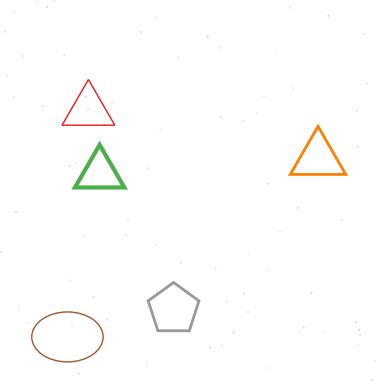[{"shape": "triangle", "thickness": 1, "radius": 0.4, "center": [0.23, 0.714]}, {"shape": "triangle", "thickness": 3, "radius": 0.37, "center": [0.259, 0.55]}, {"shape": "triangle", "thickness": 2, "radius": 0.42, "center": [0.826, 0.589]}, {"shape": "oval", "thickness": 1, "radius": 0.46, "center": [0.175, 0.125]}, {"shape": "pentagon", "thickness": 2, "radius": 0.35, "center": [0.451, 0.197]}]